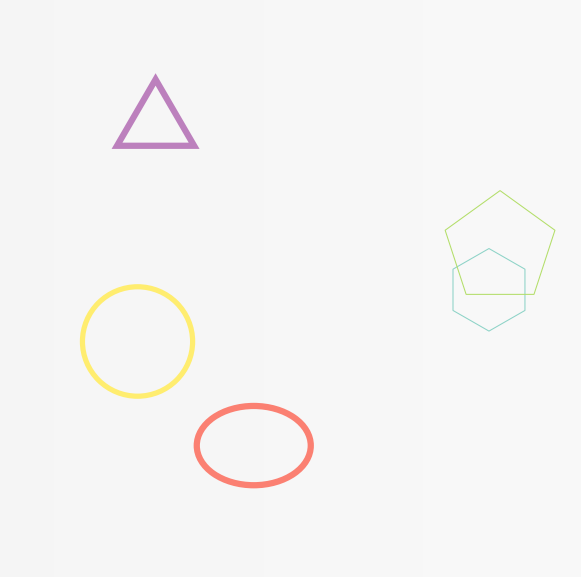[{"shape": "hexagon", "thickness": 0.5, "radius": 0.36, "center": [0.841, 0.497]}, {"shape": "oval", "thickness": 3, "radius": 0.49, "center": [0.437, 0.228]}, {"shape": "pentagon", "thickness": 0.5, "radius": 0.5, "center": [0.86, 0.57]}, {"shape": "triangle", "thickness": 3, "radius": 0.38, "center": [0.268, 0.785]}, {"shape": "circle", "thickness": 2.5, "radius": 0.47, "center": [0.237, 0.408]}]